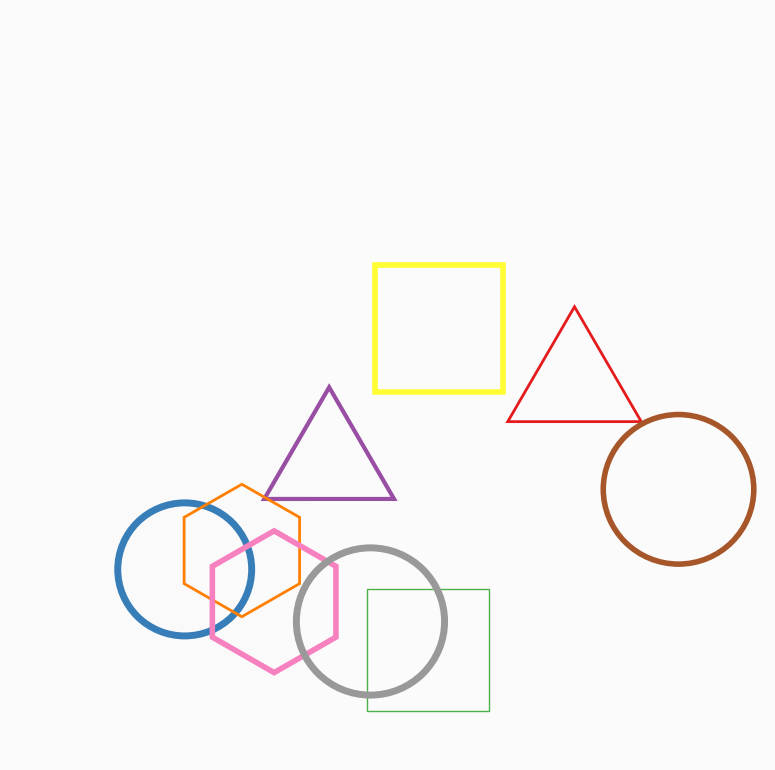[{"shape": "triangle", "thickness": 1, "radius": 0.5, "center": [0.741, 0.502]}, {"shape": "circle", "thickness": 2.5, "radius": 0.43, "center": [0.238, 0.261]}, {"shape": "square", "thickness": 0.5, "radius": 0.39, "center": [0.552, 0.156]}, {"shape": "triangle", "thickness": 1.5, "radius": 0.48, "center": [0.425, 0.4]}, {"shape": "hexagon", "thickness": 1, "radius": 0.43, "center": [0.312, 0.285]}, {"shape": "square", "thickness": 2, "radius": 0.41, "center": [0.566, 0.573]}, {"shape": "circle", "thickness": 2, "radius": 0.49, "center": [0.875, 0.365]}, {"shape": "hexagon", "thickness": 2, "radius": 0.46, "center": [0.354, 0.219]}, {"shape": "circle", "thickness": 2.5, "radius": 0.48, "center": [0.478, 0.193]}]